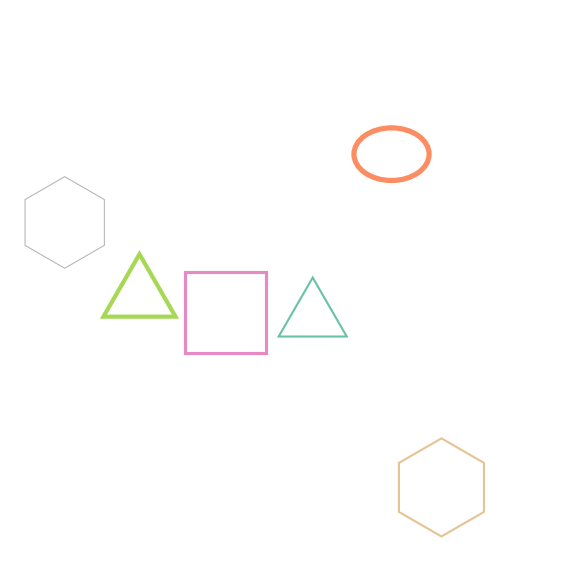[{"shape": "triangle", "thickness": 1, "radius": 0.34, "center": [0.541, 0.45]}, {"shape": "oval", "thickness": 2.5, "radius": 0.33, "center": [0.678, 0.732]}, {"shape": "square", "thickness": 1.5, "radius": 0.35, "center": [0.39, 0.459]}, {"shape": "triangle", "thickness": 2, "radius": 0.36, "center": [0.242, 0.487]}, {"shape": "hexagon", "thickness": 1, "radius": 0.42, "center": [0.764, 0.155]}, {"shape": "hexagon", "thickness": 0.5, "radius": 0.4, "center": [0.112, 0.614]}]